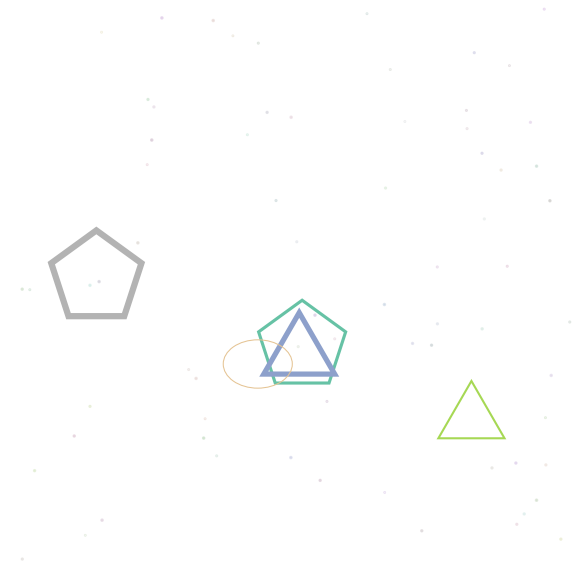[{"shape": "pentagon", "thickness": 1.5, "radius": 0.4, "center": [0.523, 0.4]}, {"shape": "triangle", "thickness": 2.5, "radius": 0.35, "center": [0.518, 0.387]}, {"shape": "triangle", "thickness": 1, "radius": 0.33, "center": [0.816, 0.273]}, {"shape": "oval", "thickness": 0.5, "radius": 0.3, "center": [0.446, 0.369]}, {"shape": "pentagon", "thickness": 3, "radius": 0.41, "center": [0.167, 0.518]}]